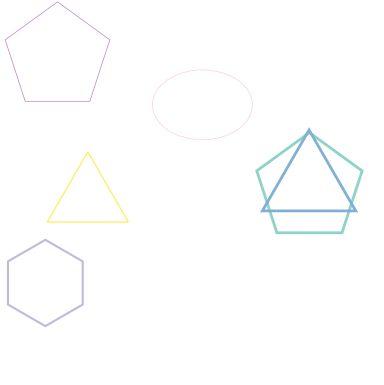[{"shape": "pentagon", "thickness": 2, "radius": 0.72, "center": [0.804, 0.512]}, {"shape": "hexagon", "thickness": 1.5, "radius": 0.56, "center": [0.118, 0.265]}, {"shape": "triangle", "thickness": 2, "radius": 0.7, "center": [0.803, 0.522]}, {"shape": "oval", "thickness": 0.5, "radius": 0.65, "center": [0.526, 0.728]}, {"shape": "pentagon", "thickness": 0.5, "radius": 0.71, "center": [0.149, 0.852]}, {"shape": "triangle", "thickness": 1, "radius": 0.61, "center": [0.228, 0.484]}]